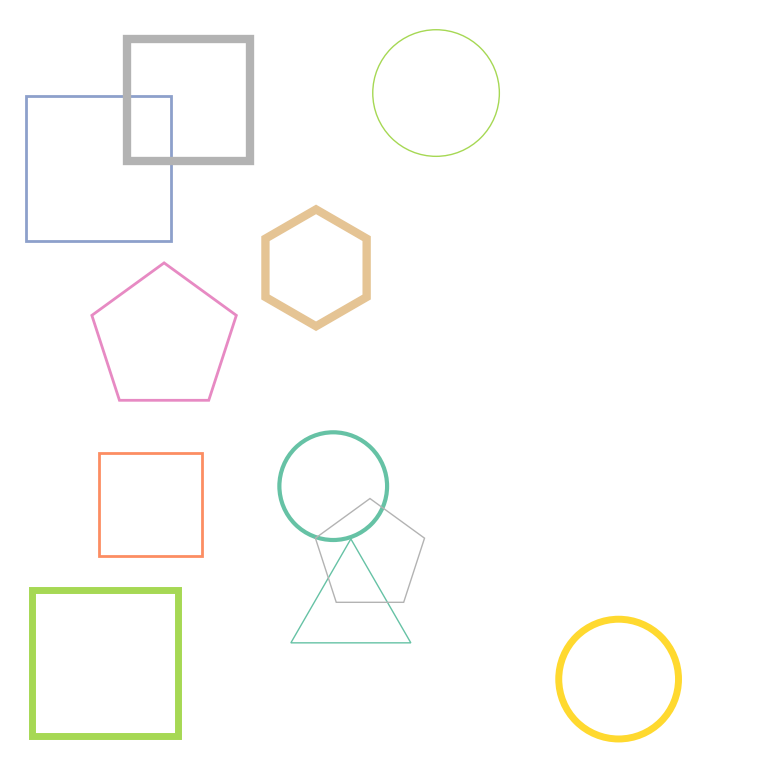[{"shape": "circle", "thickness": 1.5, "radius": 0.35, "center": [0.433, 0.369]}, {"shape": "triangle", "thickness": 0.5, "radius": 0.45, "center": [0.456, 0.21]}, {"shape": "square", "thickness": 1, "radius": 0.33, "center": [0.195, 0.345]}, {"shape": "square", "thickness": 1, "radius": 0.47, "center": [0.128, 0.781]}, {"shape": "pentagon", "thickness": 1, "radius": 0.49, "center": [0.213, 0.56]}, {"shape": "square", "thickness": 2.5, "radius": 0.47, "center": [0.136, 0.139]}, {"shape": "circle", "thickness": 0.5, "radius": 0.41, "center": [0.566, 0.879]}, {"shape": "circle", "thickness": 2.5, "radius": 0.39, "center": [0.803, 0.118]}, {"shape": "hexagon", "thickness": 3, "radius": 0.38, "center": [0.41, 0.652]}, {"shape": "square", "thickness": 3, "radius": 0.4, "center": [0.245, 0.87]}, {"shape": "pentagon", "thickness": 0.5, "radius": 0.37, "center": [0.48, 0.278]}]